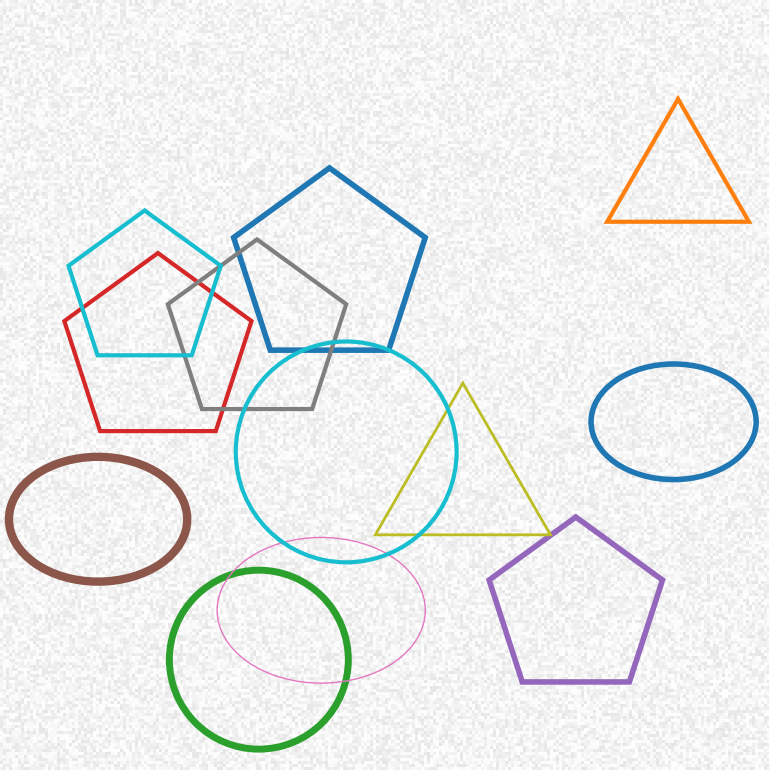[{"shape": "oval", "thickness": 2, "radius": 0.54, "center": [0.875, 0.452]}, {"shape": "pentagon", "thickness": 2, "radius": 0.65, "center": [0.428, 0.651]}, {"shape": "triangle", "thickness": 1.5, "radius": 0.53, "center": [0.881, 0.765]}, {"shape": "circle", "thickness": 2.5, "radius": 0.58, "center": [0.336, 0.143]}, {"shape": "pentagon", "thickness": 1.5, "radius": 0.64, "center": [0.205, 0.544]}, {"shape": "pentagon", "thickness": 2, "radius": 0.59, "center": [0.748, 0.21]}, {"shape": "oval", "thickness": 3, "radius": 0.58, "center": [0.127, 0.326]}, {"shape": "oval", "thickness": 0.5, "radius": 0.68, "center": [0.417, 0.207]}, {"shape": "pentagon", "thickness": 1.5, "radius": 0.61, "center": [0.334, 0.567]}, {"shape": "triangle", "thickness": 1, "radius": 0.66, "center": [0.601, 0.371]}, {"shape": "circle", "thickness": 1.5, "radius": 0.72, "center": [0.45, 0.413]}, {"shape": "pentagon", "thickness": 1.5, "radius": 0.52, "center": [0.188, 0.623]}]